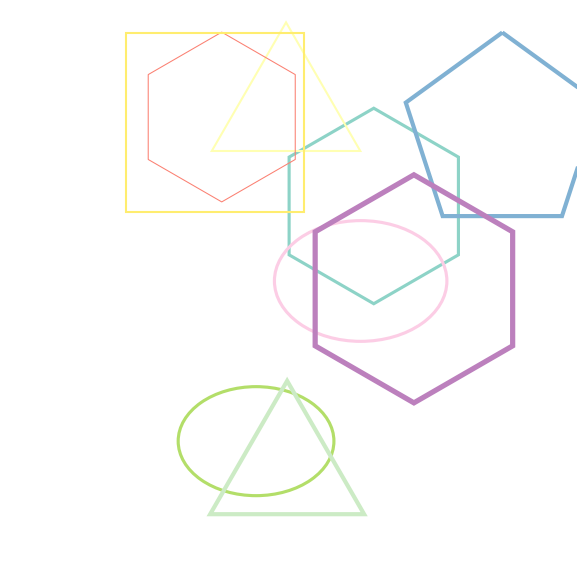[{"shape": "hexagon", "thickness": 1.5, "radius": 0.85, "center": [0.647, 0.642]}, {"shape": "triangle", "thickness": 1, "radius": 0.74, "center": [0.495, 0.812]}, {"shape": "hexagon", "thickness": 0.5, "radius": 0.73, "center": [0.384, 0.796]}, {"shape": "pentagon", "thickness": 2, "radius": 0.88, "center": [0.87, 0.767]}, {"shape": "oval", "thickness": 1.5, "radius": 0.67, "center": [0.443, 0.235]}, {"shape": "oval", "thickness": 1.5, "radius": 0.75, "center": [0.625, 0.513]}, {"shape": "hexagon", "thickness": 2.5, "radius": 0.99, "center": [0.717, 0.499]}, {"shape": "triangle", "thickness": 2, "radius": 0.77, "center": [0.497, 0.186]}, {"shape": "square", "thickness": 1, "radius": 0.77, "center": [0.372, 0.787]}]